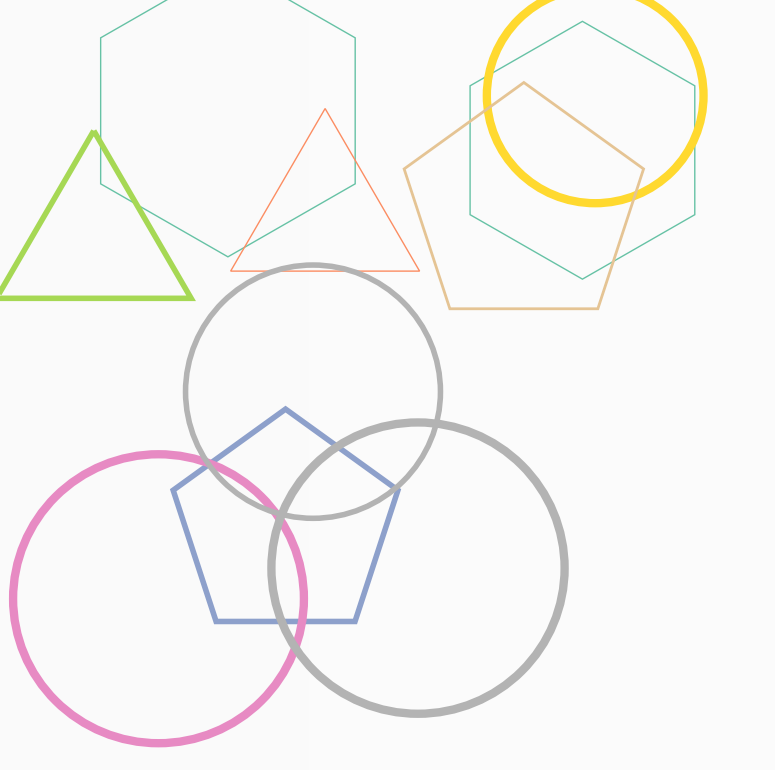[{"shape": "hexagon", "thickness": 0.5, "radius": 0.95, "center": [0.294, 0.856]}, {"shape": "hexagon", "thickness": 0.5, "radius": 0.84, "center": [0.752, 0.805]}, {"shape": "triangle", "thickness": 0.5, "radius": 0.7, "center": [0.42, 0.718]}, {"shape": "pentagon", "thickness": 2, "radius": 0.76, "center": [0.368, 0.316]}, {"shape": "circle", "thickness": 3, "radius": 0.94, "center": [0.205, 0.222]}, {"shape": "triangle", "thickness": 2, "radius": 0.73, "center": [0.121, 0.685]}, {"shape": "circle", "thickness": 3, "radius": 0.7, "center": [0.768, 0.876]}, {"shape": "pentagon", "thickness": 1, "radius": 0.81, "center": [0.676, 0.73]}, {"shape": "circle", "thickness": 2, "radius": 0.82, "center": [0.404, 0.491]}, {"shape": "circle", "thickness": 3, "radius": 0.95, "center": [0.539, 0.262]}]